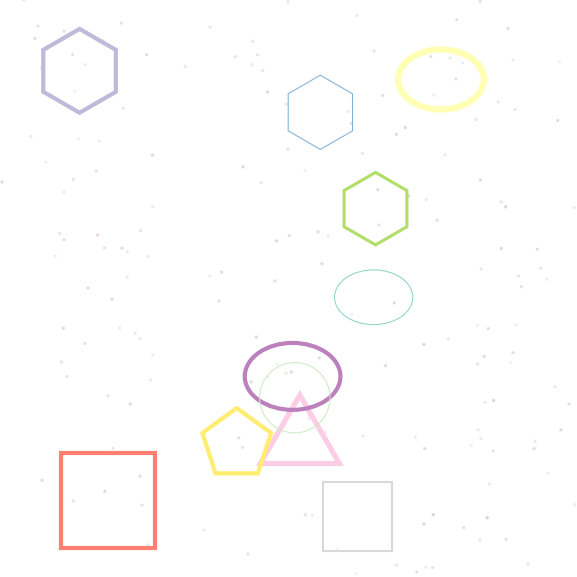[{"shape": "oval", "thickness": 0.5, "radius": 0.34, "center": [0.647, 0.484]}, {"shape": "oval", "thickness": 3, "radius": 0.37, "center": [0.764, 0.862]}, {"shape": "hexagon", "thickness": 2, "radius": 0.36, "center": [0.138, 0.876]}, {"shape": "square", "thickness": 2, "radius": 0.41, "center": [0.187, 0.132]}, {"shape": "hexagon", "thickness": 0.5, "radius": 0.32, "center": [0.555, 0.805]}, {"shape": "hexagon", "thickness": 1.5, "radius": 0.31, "center": [0.65, 0.638]}, {"shape": "triangle", "thickness": 2.5, "radius": 0.4, "center": [0.519, 0.236]}, {"shape": "square", "thickness": 1, "radius": 0.3, "center": [0.619, 0.105]}, {"shape": "oval", "thickness": 2, "radius": 0.41, "center": [0.507, 0.347]}, {"shape": "circle", "thickness": 0.5, "radius": 0.3, "center": [0.511, 0.31]}, {"shape": "pentagon", "thickness": 2, "radius": 0.31, "center": [0.41, 0.23]}]